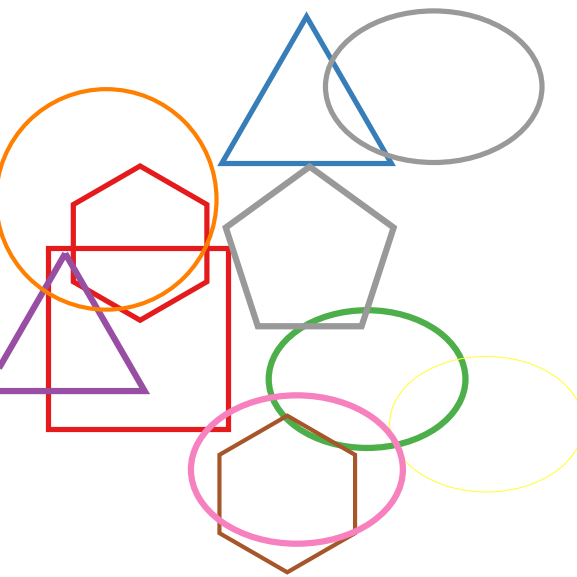[{"shape": "hexagon", "thickness": 2.5, "radius": 0.67, "center": [0.243, 0.578]}, {"shape": "square", "thickness": 2.5, "radius": 0.78, "center": [0.239, 0.413]}, {"shape": "triangle", "thickness": 2.5, "radius": 0.85, "center": [0.531, 0.801]}, {"shape": "oval", "thickness": 3, "radius": 0.85, "center": [0.636, 0.343]}, {"shape": "triangle", "thickness": 3, "radius": 0.79, "center": [0.113, 0.401]}, {"shape": "circle", "thickness": 2, "radius": 0.95, "center": [0.184, 0.654]}, {"shape": "oval", "thickness": 0.5, "radius": 0.84, "center": [0.842, 0.265]}, {"shape": "hexagon", "thickness": 2, "radius": 0.68, "center": [0.497, 0.144]}, {"shape": "oval", "thickness": 3, "radius": 0.92, "center": [0.514, 0.186]}, {"shape": "oval", "thickness": 2.5, "radius": 0.94, "center": [0.751, 0.849]}, {"shape": "pentagon", "thickness": 3, "radius": 0.76, "center": [0.536, 0.558]}]